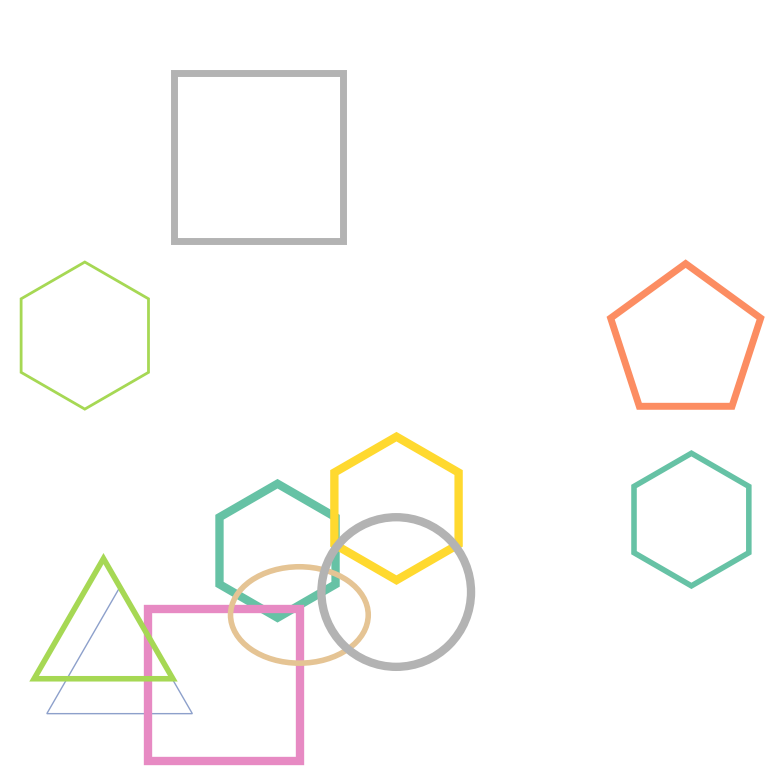[{"shape": "hexagon", "thickness": 2, "radius": 0.43, "center": [0.898, 0.325]}, {"shape": "hexagon", "thickness": 3, "radius": 0.44, "center": [0.36, 0.285]}, {"shape": "pentagon", "thickness": 2.5, "radius": 0.51, "center": [0.89, 0.555]}, {"shape": "triangle", "thickness": 0.5, "radius": 0.55, "center": [0.155, 0.128]}, {"shape": "square", "thickness": 3, "radius": 0.49, "center": [0.291, 0.111]}, {"shape": "hexagon", "thickness": 1, "radius": 0.48, "center": [0.11, 0.564]}, {"shape": "triangle", "thickness": 2, "radius": 0.52, "center": [0.134, 0.171]}, {"shape": "hexagon", "thickness": 3, "radius": 0.47, "center": [0.515, 0.34]}, {"shape": "oval", "thickness": 2, "radius": 0.45, "center": [0.389, 0.201]}, {"shape": "circle", "thickness": 3, "radius": 0.49, "center": [0.515, 0.231]}, {"shape": "square", "thickness": 2.5, "radius": 0.55, "center": [0.336, 0.796]}]